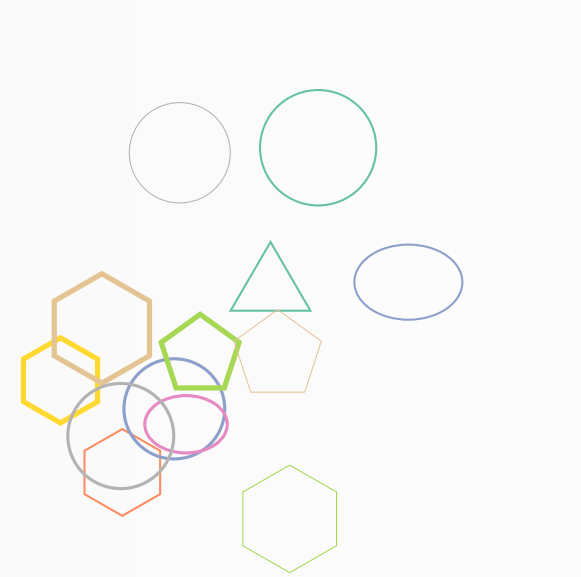[{"shape": "circle", "thickness": 1, "radius": 0.5, "center": [0.547, 0.743]}, {"shape": "triangle", "thickness": 1, "radius": 0.4, "center": [0.465, 0.501]}, {"shape": "hexagon", "thickness": 1, "radius": 0.38, "center": [0.21, 0.181]}, {"shape": "oval", "thickness": 1, "radius": 0.46, "center": [0.703, 0.511]}, {"shape": "circle", "thickness": 1.5, "radius": 0.43, "center": [0.3, 0.291]}, {"shape": "oval", "thickness": 1.5, "radius": 0.35, "center": [0.32, 0.264]}, {"shape": "hexagon", "thickness": 0.5, "radius": 0.47, "center": [0.498, 0.101]}, {"shape": "pentagon", "thickness": 2.5, "radius": 0.35, "center": [0.344, 0.384]}, {"shape": "hexagon", "thickness": 2.5, "radius": 0.37, "center": [0.104, 0.341]}, {"shape": "hexagon", "thickness": 2.5, "radius": 0.47, "center": [0.175, 0.43]}, {"shape": "pentagon", "thickness": 0.5, "radius": 0.39, "center": [0.478, 0.384]}, {"shape": "circle", "thickness": 0.5, "radius": 0.43, "center": [0.309, 0.735]}, {"shape": "circle", "thickness": 1.5, "radius": 0.46, "center": [0.208, 0.244]}]